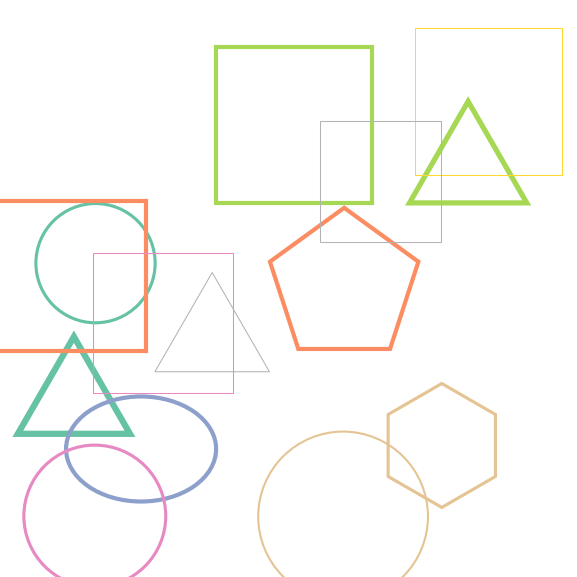[{"shape": "circle", "thickness": 1.5, "radius": 0.52, "center": [0.165, 0.543]}, {"shape": "triangle", "thickness": 3, "radius": 0.56, "center": [0.128, 0.304]}, {"shape": "square", "thickness": 2, "radius": 0.65, "center": [0.123, 0.521]}, {"shape": "pentagon", "thickness": 2, "radius": 0.68, "center": [0.596, 0.504]}, {"shape": "oval", "thickness": 2, "radius": 0.65, "center": [0.244, 0.222]}, {"shape": "square", "thickness": 0.5, "radius": 0.61, "center": [0.283, 0.439]}, {"shape": "circle", "thickness": 1.5, "radius": 0.61, "center": [0.164, 0.106]}, {"shape": "triangle", "thickness": 2.5, "radius": 0.59, "center": [0.811, 0.706]}, {"shape": "square", "thickness": 2, "radius": 0.67, "center": [0.509, 0.782]}, {"shape": "square", "thickness": 0.5, "radius": 0.64, "center": [0.846, 0.824]}, {"shape": "circle", "thickness": 1, "radius": 0.73, "center": [0.594, 0.105]}, {"shape": "hexagon", "thickness": 1.5, "radius": 0.54, "center": [0.765, 0.228]}, {"shape": "triangle", "thickness": 0.5, "radius": 0.57, "center": [0.367, 0.413]}, {"shape": "square", "thickness": 0.5, "radius": 0.52, "center": [0.658, 0.684]}]